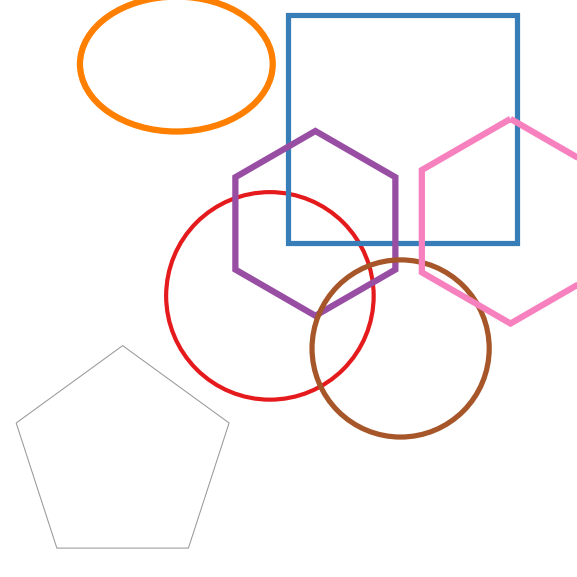[{"shape": "circle", "thickness": 2, "radius": 0.9, "center": [0.467, 0.487]}, {"shape": "square", "thickness": 2.5, "radius": 0.99, "center": [0.696, 0.776]}, {"shape": "hexagon", "thickness": 3, "radius": 0.8, "center": [0.546, 0.612]}, {"shape": "oval", "thickness": 3, "radius": 0.83, "center": [0.305, 0.888]}, {"shape": "circle", "thickness": 2.5, "radius": 0.77, "center": [0.694, 0.396]}, {"shape": "hexagon", "thickness": 3, "radius": 0.89, "center": [0.884, 0.616]}, {"shape": "pentagon", "thickness": 0.5, "radius": 0.97, "center": [0.212, 0.207]}]